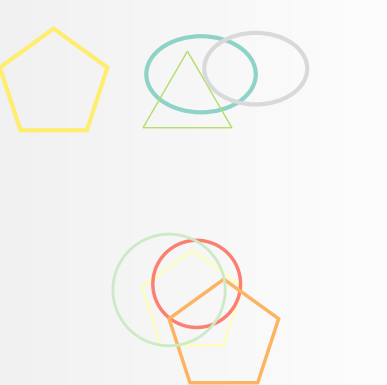[{"shape": "oval", "thickness": 3, "radius": 0.71, "center": [0.519, 0.807]}, {"shape": "pentagon", "thickness": 1.5, "radius": 0.68, "center": [0.496, 0.213]}, {"shape": "circle", "thickness": 2.5, "radius": 0.57, "center": [0.508, 0.263]}, {"shape": "pentagon", "thickness": 2.5, "radius": 0.74, "center": [0.578, 0.126]}, {"shape": "triangle", "thickness": 1, "radius": 0.66, "center": [0.484, 0.734]}, {"shape": "oval", "thickness": 3, "radius": 0.66, "center": [0.66, 0.822]}, {"shape": "circle", "thickness": 2, "radius": 0.72, "center": [0.436, 0.247]}, {"shape": "pentagon", "thickness": 3, "radius": 0.73, "center": [0.138, 0.78]}]